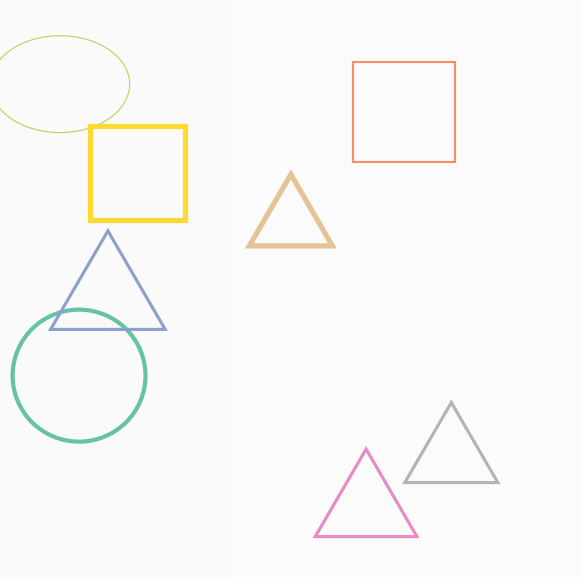[{"shape": "circle", "thickness": 2, "radius": 0.57, "center": [0.136, 0.349]}, {"shape": "square", "thickness": 1, "radius": 0.44, "center": [0.695, 0.805]}, {"shape": "triangle", "thickness": 1.5, "radius": 0.57, "center": [0.186, 0.486]}, {"shape": "triangle", "thickness": 1.5, "radius": 0.5, "center": [0.63, 0.12]}, {"shape": "oval", "thickness": 0.5, "radius": 0.6, "center": [0.103, 0.853]}, {"shape": "square", "thickness": 2.5, "radius": 0.41, "center": [0.237, 0.699]}, {"shape": "triangle", "thickness": 2.5, "radius": 0.41, "center": [0.5, 0.615]}, {"shape": "triangle", "thickness": 1.5, "radius": 0.46, "center": [0.776, 0.21]}]